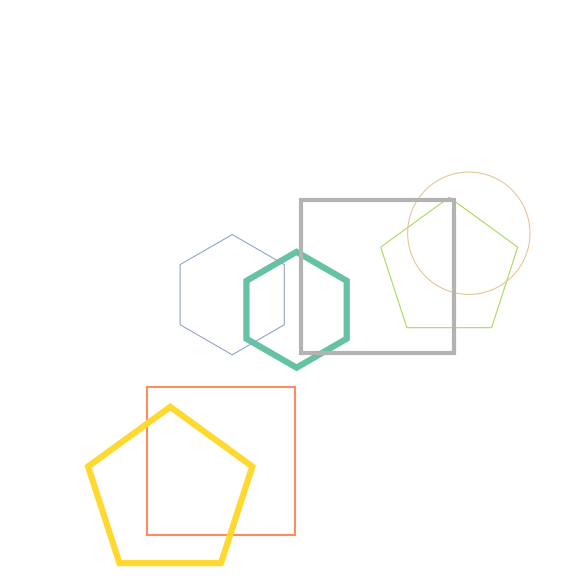[{"shape": "hexagon", "thickness": 3, "radius": 0.5, "center": [0.514, 0.463]}, {"shape": "square", "thickness": 1, "radius": 0.64, "center": [0.382, 0.201]}, {"shape": "hexagon", "thickness": 0.5, "radius": 0.52, "center": [0.402, 0.489]}, {"shape": "pentagon", "thickness": 0.5, "radius": 0.62, "center": [0.778, 0.533]}, {"shape": "pentagon", "thickness": 3, "radius": 0.75, "center": [0.295, 0.145]}, {"shape": "circle", "thickness": 0.5, "radius": 0.53, "center": [0.812, 0.595]}, {"shape": "square", "thickness": 2, "radius": 0.66, "center": [0.654, 0.52]}]